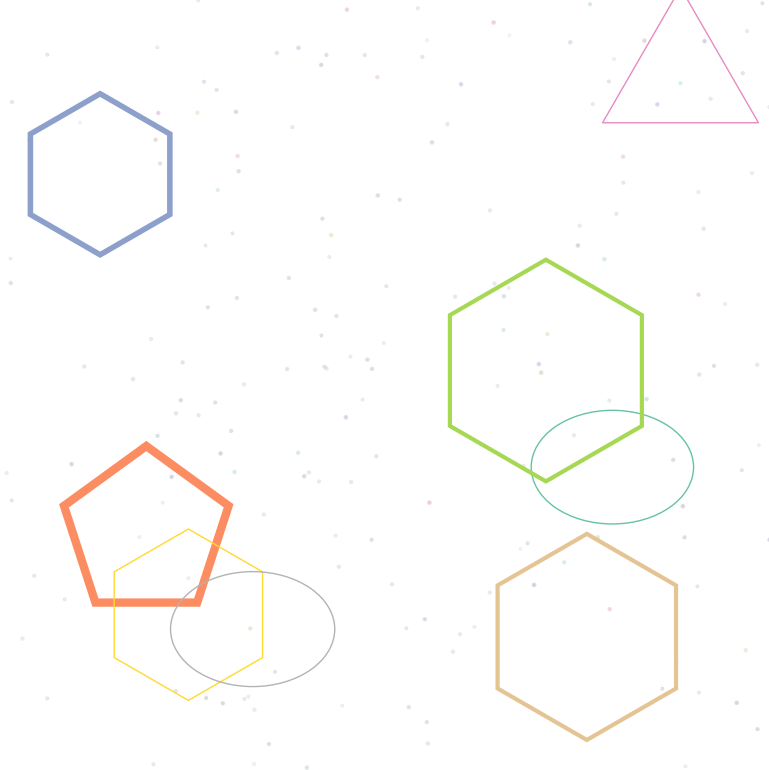[{"shape": "oval", "thickness": 0.5, "radius": 0.53, "center": [0.795, 0.393]}, {"shape": "pentagon", "thickness": 3, "radius": 0.56, "center": [0.19, 0.308]}, {"shape": "hexagon", "thickness": 2, "radius": 0.52, "center": [0.13, 0.774]}, {"shape": "triangle", "thickness": 0.5, "radius": 0.58, "center": [0.884, 0.899]}, {"shape": "hexagon", "thickness": 1.5, "radius": 0.72, "center": [0.709, 0.519]}, {"shape": "hexagon", "thickness": 0.5, "radius": 0.56, "center": [0.245, 0.202]}, {"shape": "hexagon", "thickness": 1.5, "radius": 0.67, "center": [0.762, 0.173]}, {"shape": "oval", "thickness": 0.5, "radius": 0.53, "center": [0.328, 0.183]}]